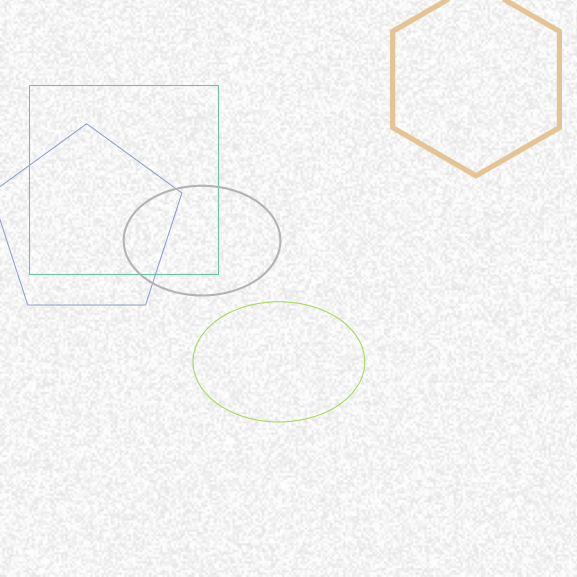[{"shape": "square", "thickness": 0.5, "radius": 0.82, "center": [0.214, 0.688]}, {"shape": "pentagon", "thickness": 0.5, "radius": 0.87, "center": [0.15, 0.611]}, {"shape": "oval", "thickness": 0.5, "radius": 0.74, "center": [0.483, 0.373]}, {"shape": "hexagon", "thickness": 2.5, "radius": 0.83, "center": [0.824, 0.861]}, {"shape": "oval", "thickness": 1, "radius": 0.68, "center": [0.35, 0.583]}]